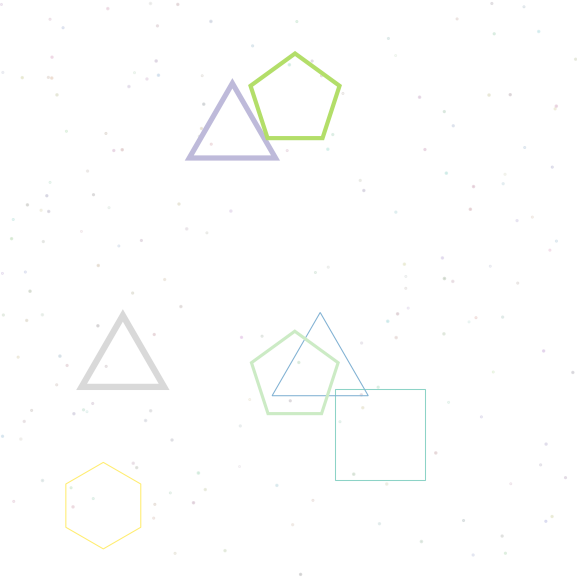[{"shape": "square", "thickness": 0.5, "radius": 0.39, "center": [0.658, 0.246]}, {"shape": "triangle", "thickness": 2.5, "radius": 0.43, "center": [0.402, 0.769]}, {"shape": "triangle", "thickness": 0.5, "radius": 0.48, "center": [0.554, 0.362]}, {"shape": "pentagon", "thickness": 2, "radius": 0.41, "center": [0.511, 0.825]}, {"shape": "triangle", "thickness": 3, "radius": 0.41, "center": [0.213, 0.37]}, {"shape": "pentagon", "thickness": 1.5, "radius": 0.39, "center": [0.51, 0.347]}, {"shape": "hexagon", "thickness": 0.5, "radius": 0.37, "center": [0.179, 0.124]}]